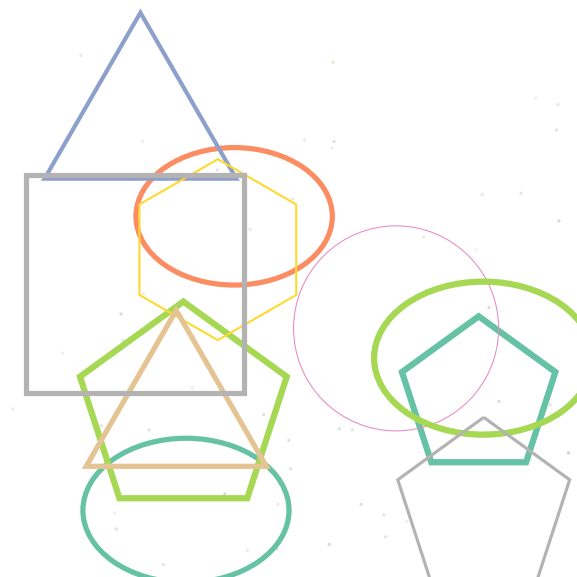[{"shape": "oval", "thickness": 2.5, "radius": 0.89, "center": [0.322, 0.115]}, {"shape": "pentagon", "thickness": 3, "radius": 0.7, "center": [0.829, 0.312]}, {"shape": "oval", "thickness": 2.5, "radius": 0.85, "center": [0.405, 0.625]}, {"shape": "triangle", "thickness": 2, "radius": 0.96, "center": [0.243, 0.786]}, {"shape": "circle", "thickness": 0.5, "radius": 0.89, "center": [0.686, 0.431]}, {"shape": "oval", "thickness": 3, "radius": 0.95, "center": [0.837, 0.379]}, {"shape": "pentagon", "thickness": 3, "radius": 0.94, "center": [0.317, 0.289]}, {"shape": "hexagon", "thickness": 1, "radius": 0.78, "center": [0.377, 0.567]}, {"shape": "triangle", "thickness": 2.5, "radius": 0.9, "center": [0.305, 0.282]}, {"shape": "pentagon", "thickness": 1.5, "radius": 0.78, "center": [0.838, 0.12]}, {"shape": "square", "thickness": 2.5, "radius": 0.94, "center": [0.233, 0.507]}]